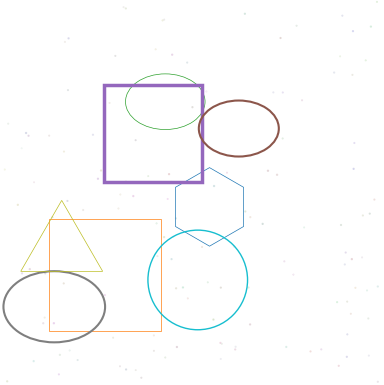[{"shape": "hexagon", "thickness": 0.5, "radius": 0.51, "center": [0.544, 0.463]}, {"shape": "square", "thickness": 0.5, "radius": 0.73, "center": [0.272, 0.287]}, {"shape": "oval", "thickness": 0.5, "radius": 0.52, "center": [0.429, 0.736]}, {"shape": "square", "thickness": 2.5, "radius": 0.63, "center": [0.398, 0.653]}, {"shape": "oval", "thickness": 1.5, "radius": 0.52, "center": [0.62, 0.666]}, {"shape": "oval", "thickness": 1.5, "radius": 0.66, "center": [0.141, 0.203]}, {"shape": "triangle", "thickness": 0.5, "radius": 0.61, "center": [0.16, 0.357]}, {"shape": "circle", "thickness": 1, "radius": 0.65, "center": [0.514, 0.273]}]